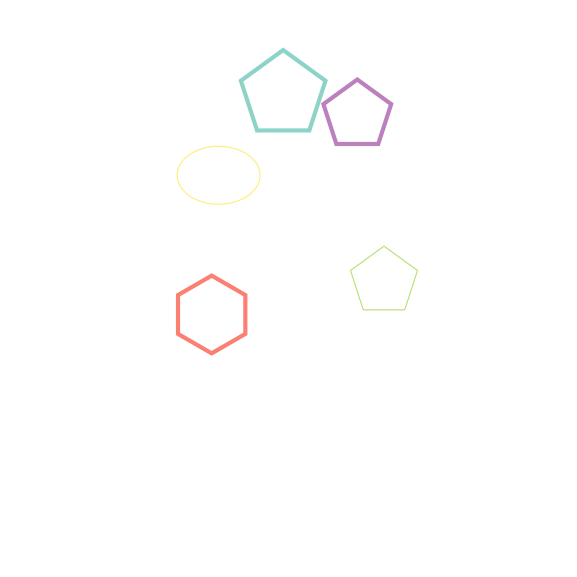[{"shape": "pentagon", "thickness": 2, "radius": 0.38, "center": [0.49, 0.836]}, {"shape": "hexagon", "thickness": 2, "radius": 0.34, "center": [0.367, 0.455]}, {"shape": "pentagon", "thickness": 0.5, "radius": 0.31, "center": [0.665, 0.512]}, {"shape": "pentagon", "thickness": 2, "radius": 0.31, "center": [0.619, 0.8]}, {"shape": "oval", "thickness": 0.5, "radius": 0.36, "center": [0.379, 0.696]}]